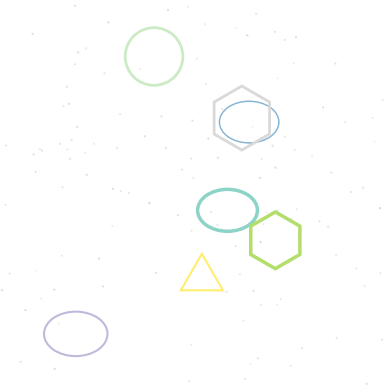[{"shape": "oval", "thickness": 2.5, "radius": 0.39, "center": [0.591, 0.454]}, {"shape": "oval", "thickness": 1.5, "radius": 0.41, "center": [0.197, 0.133]}, {"shape": "oval", "thickness": 1, "radius": 0.39, "center": [0.647, 0.683]}, {"shape": "hexagon", "thickness": 2.5, "radius": 0.37, "center": [0.715, 0.376]}, {"shape": "hexagon", "thickness": 2, "radius": 0.42, "center": [0.628, 0.693]}, {"shape": "circle", "thickness": 2, "radius": 0.37, "center": [0.4, 0.853]}, {"shape": "triangle", "thickness": 1.5, "radius": 0.32, "center": [0.524, 0.277]}]